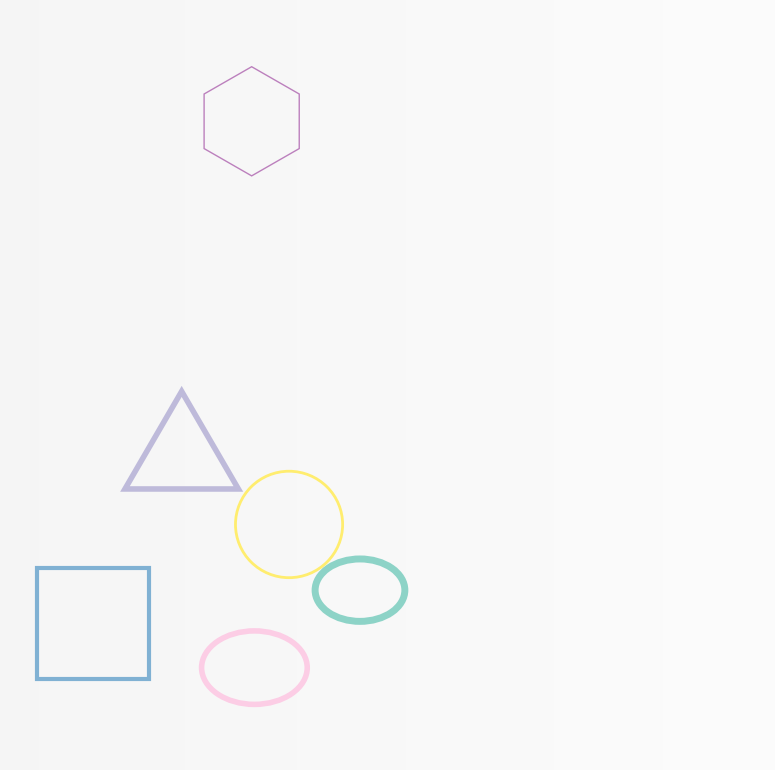[{"shape": "oval", "thickness": 2.5, "radius": 0.29, "center": [0.464, 0.234]}, {"shape": "triangle", "thickness": 2, "radius": 0.42, "center": [0.234, 0.407]}, {"shape": "square", "thickness": 1.5, "radius": 0.36, "center": [0.12, 0.191]}, {"shape": "oval", "thickness": 2, "radius": 0.34, "center": [0.328, 0.133]}, {"shape": "hexagon", "thickness": 0.5, "radius": 0.35, "center": [0.325, 0.842]}, {"shape": "circle", "thickness": 1, "radius": 0.35, "center": [0.373, 0.319]}]